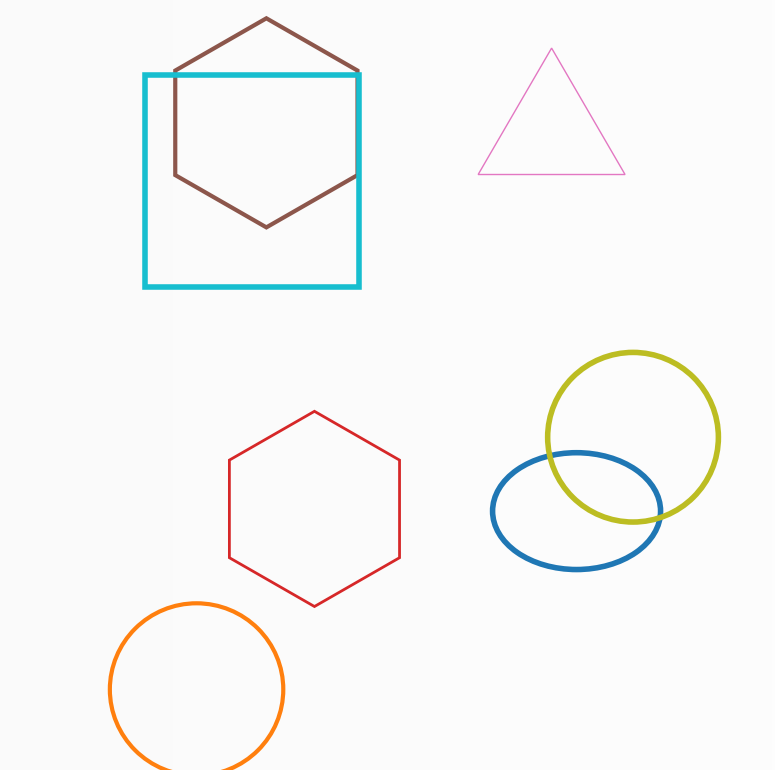[{"shape": "oval", "thickness": 2, "radius": 0.54, "center": [0.744, 0.336]}, {"shape": "circle", "thickness": 1.5, "radius": 0.56, "center": [0.254, 0.105]}, {"shape": "hexagon", "thickness": 1, "radius": 0.63, "center": [0.406, 0.339]}, {"shape": "hexagon", "thickness": 1.5, "radius": 0.68, "center": [0.344, 0.84]}, {"shape": "triangle", "thickness": 0.5, "radius": 0.55, "center": [0.712, 0.828]}, {"shape": "circle", "thickness": 2, "radius": 0.55, "center": [0.817, 0.432]}, {"shape": "square", "thickness": 2, "radius": 0.69, "center": [0.325, 0.765]}]